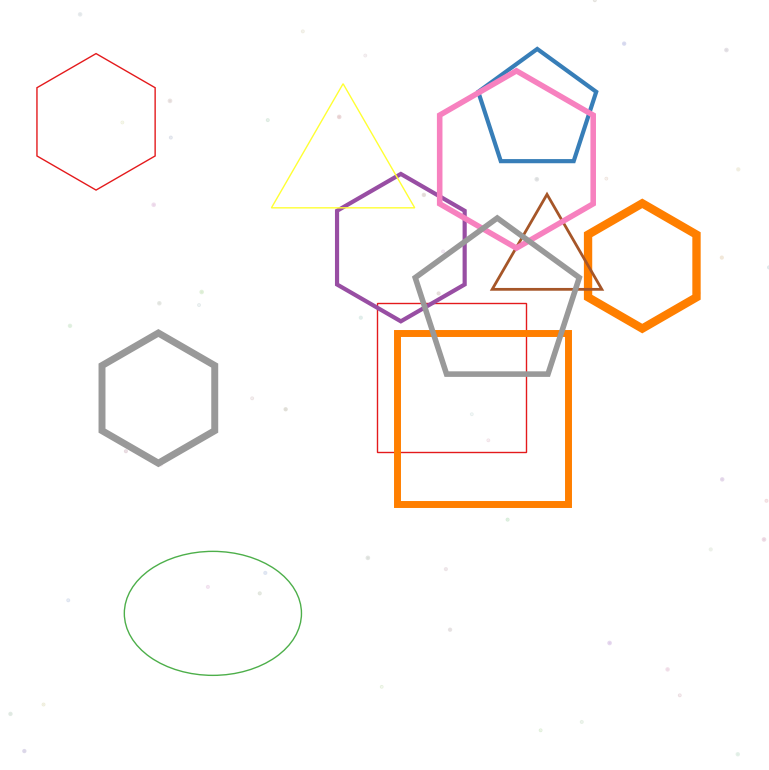[{"shape": "square", "thickness": 0.5, "radius": 0.48, "center": [0.586, 0.509]}, {"shape": "hexagon", "thickness": 0.5, "radius": 0.44, "center": [0.125, 0.842]}, {"shape": "pentagon", "thickness": 1.5, "radius": 0.4, "center": [0.698, 0.856]}, {"shape": "oval", "thickness": 0.5, "radius": 0.58, "center": [0.276, 0.203]}, {"shape": "hexagon", "thickness": 1.5, "radius": 0.48, "center": [0.521, 0.678]}, {"shape": "square", "thickness": 2.5, "radius": 0.56, "center": [0.626, 0.456]}, {"shape": "hexagon", "thickness": 3, "radius": 0.41, "center": [0.834, 0.655]}, {"shape": "triangle", "thickness": 0.5, "radius": 0.54, "center": [0.446, 0.784]}, {"shape": "triangle", "thickness": 1, "radius": 0.41, "center": [0.71, 0.665]}, {"shape": "hexagon", "thickness": 2, "radius": 0.58, "center": [0.671, 0.793]}, {"shape": "hexagon", "thickness": 2.5, "radius": 0.42, "center": [0.206, 0.483]}, {"shape": "pentagon", "thickness": 2, "radius": 0.56, "center": [0.646, 0.605]}]